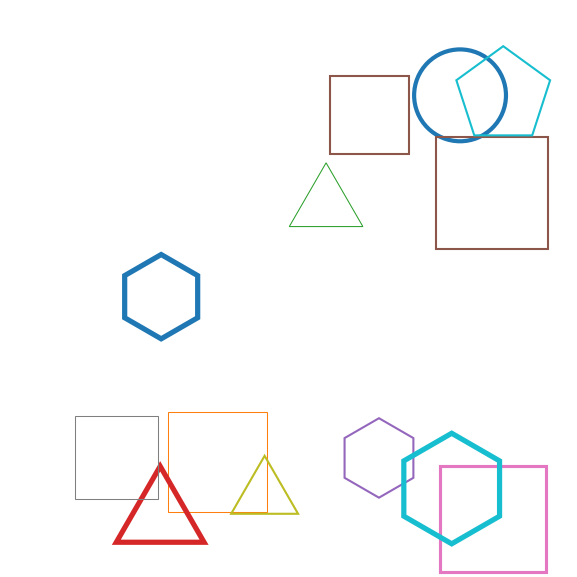[{"shape": "hexagon", "thickness": 2.5, "radius": 0.36, "center": [0.279, 0.485]}, {"shape": "circle", "thickness": 2, "radius": 0.4, "center": [0.797, 0.834]}, {"shape": "square", "thickness": 0.5, "radius": 0.43, "center": [0.377, 0.199]}, {"shape": "triangle", "thickness": 0.5, "radius": 0.37, "center": [0.565, 0.644]}, {"shape": "triangle", "thickness": 2.5, "radius": 0.44, "center": [0.277, 0.104]}, {"shape": "hexagon", "thickness": 1, "radius": 0.34, "center": [0.656, 0.206]}, {"shape": "square", "thickness": 1, "radius": 0.49, "center": [0.852, 0.664]}, {"shape": "square", "thickness": 1, "radius": 0.34, "center": [0.639, 0.8]}, {"shape": "square", "thickness": 1.5, "radius": 0.46, "center": [0.853, 0.1]}, {"shape": "square", "thickness": 0.5, "radius": 0.36, "center": [0.201, 0.207]}, {"shape": "triangle", "thickness": 1, "radius": 0.33, "center": [0.458, 0.143]}, {"shape": "hexagon", "thickness": 2.5, "radius": 0.48, "center": [0.782, 0.153]}, {"shape": "pentagon", "thickness": 1, "radius": 0.43, "center": [0.871, 0.834]}]